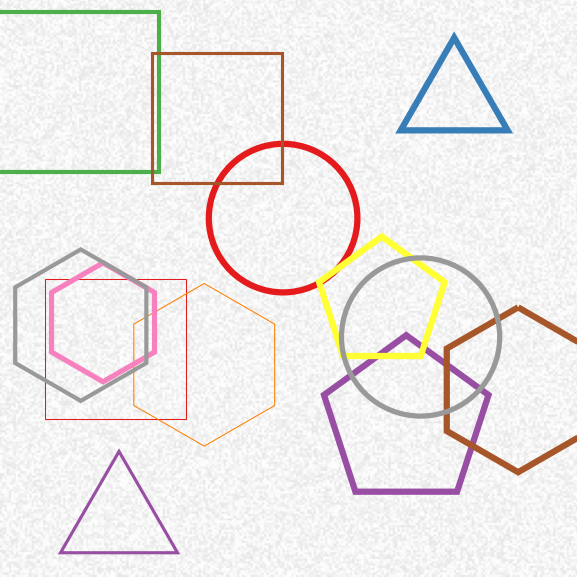[{"shape": "circle", "thickness": 3, "radius": 0.64, "center": [0.49, 0.621]}, {"shape": "square", "thickness": 0.5, "radius": 0.61, "center": [0.2, 0.395]}, {"shape": "triangle", "thickness": 3, "radius": 0.53, "center": [0.786, 0.827]}, {"shape": "square", "thickness": 2, "radius": 0.69, "center": [0.136, 0.84]}, {"shape": "triangle", "thickness": 1.5, "radius": 0.58, "center": [0.206, 0.1]}, {"shape": "pentagon", "thickness": 3, "radius": 0.75, "center": [0.703, 0.269]}, {"shape": "hexagon", "thickness": 0.5, "radius": 0.7, "center": [0.354, 0.367]}, {"shape": "pentagon", "thickness": 3, "radius": 0.57, "center": [0.661, 0.475]}, {"shape": "hexagon", "thickness": 3, "radius": 0.71, "center": [0.897, 0.324]}, {"shape": "square", "thickness": 1.5, "radius": 0.56, "center": [0.376, 0.795]}, {"shape": "hexagon", "thickness": 2.5, "radius": 0.52, "center": [0.178, 0.441]}, {"shape": "circle", "thickness": 2.5, "radius": 0.68, "center": [0.728, 0.416]}, {"shape": "hexagon", "thickness": 2, "radius": 0.66, "center": [0.14, 0.436]}]